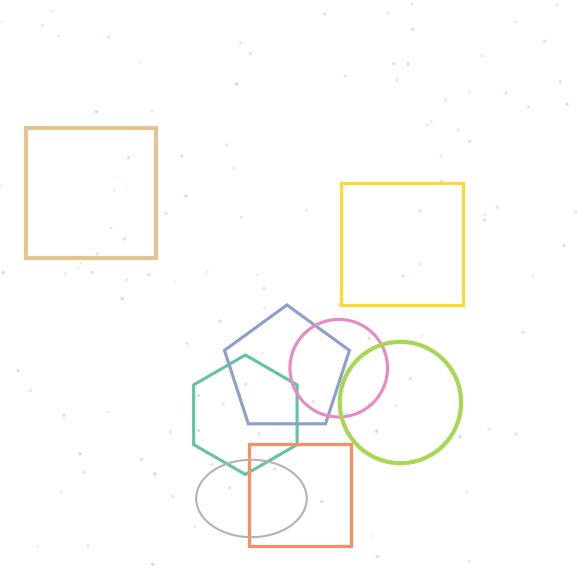[{"shape": "hexagon", "thickness": 1.5, "radius": 0.52, "center": [0.425, 0.281]}, {"shape": "square", "thickness": 1.5, "radius": 0.44, "center": [0.52, 0.142]}, {"shape": "pentagon", "thickness": 1.5, "radius": 0.57, "center": [0.497, 0.357]}, {"shape": "circle", "thickness": 1.5, "radius": 0.42, "center": [0.587, 0.362]}, {"shape": "circle", "thickness": 2, "radius": 0.53, "center": [0.693, 0.302]}, {"shape": "square", "thickness": 1.5, "radius": 0.53, "center": [0.697, 0.577]}, {"shape": "square", "thickness": 2, "radius": 0.56, "center": [0.158, 0.665]}, {"shape": "oval", "thickness": 1, "radius": 0.48, "center": [0.435, 0.136]}]